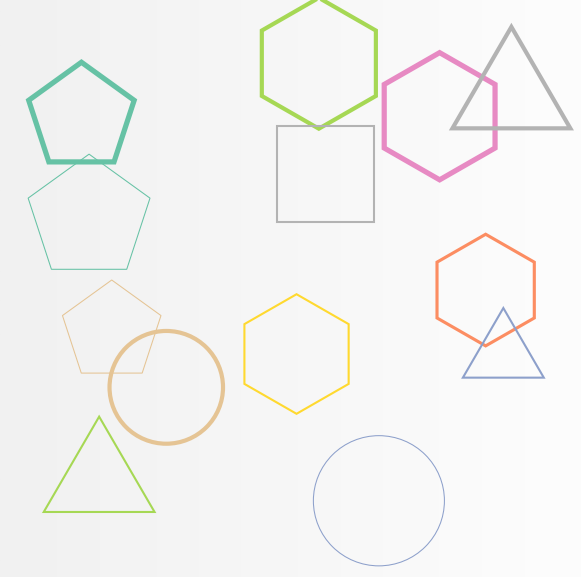[{"shape": "pentagon", "thickness": 2.5, "radius": 0.48, "center": [0.14, 0.796]}, {"shape": "pentagon", "thickness": 0.5, "radius": 0.55, "center": [0.153, 0.622]}, {"shape": "hexagon", "thickness": 1.5, "radius": 0.48, "center": [0.836, 0.497]}, {"shape": "circle", "thickness": 0.5, "radius": 0.56, "center": [0.652, 0.132]}, {"shape": "triangle", "thickness": 1, "radius": 0.4, "center": [0.866, 0.385]}, {"shape": "hexagon", "thickness": 2.5, "radius": 0.55, "center": [0.756, 0.798]}, {"shape": "triangle", "thickness": 1, "radius": 0.55, "center": [0.171, 0.168]}, {"shape": "hexagon", "thickness": 2, "radius": 0.57, "center": [0.549, 0.89]}, {"shape": "hexagon", "thickness": 1, "radius": 0.52, "center": [0.51, 0.386]}, {"shape": "pentagon", "thickness": 0.5, "radius": 0.45, "center": [0.192, 0.425]}, {"shape": "circle", "thickness": 2, "radius": 0.49, "center": [0.286, 0.328]}, {"shape": "triangle", "thickness": 2, "radius": 0.59, "center": [0.88, 0.835]}, {"shape": "square", "thickness": 1, "radius": 0.42, "center": [0.56, 0.698]}]